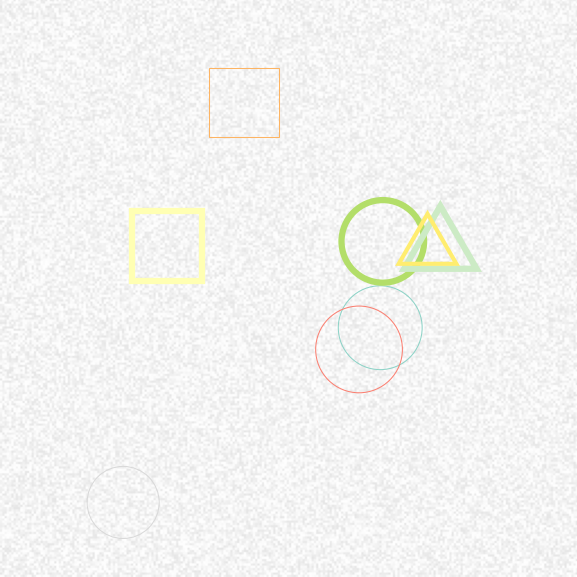[{"shape": "circle", "thickness": 0.5, "radius": 0.36, "center": [0.658, 0.432]}, {"shape": "square", "thickness": 3, "radius": 0.3, "center": [0.289, 0.573]}, {"shape": "circle", "thickness": 0.5, "radius": 0.38, "center": [0.622, 0.394]}, {"shape": "square", "thickness": 0.5, "radius": 0.3, "center": [0.422, 0.822]}, {"shape": "circle", "thickness": 3, "radius": 0.36, "center": [0.663, 0.581]}, {"shape": "circle", "thickness": 0.5, "radius": 0.31, "center": [0.213, 0.129]}, {"shape": "triangle", "thickness": 3, "radius": 0.36, "center": [0.762, 0.57]}, {"shape": "triangle", "thickness": 2, "radius": 0.29, "center": [0.74, 0.571]}]